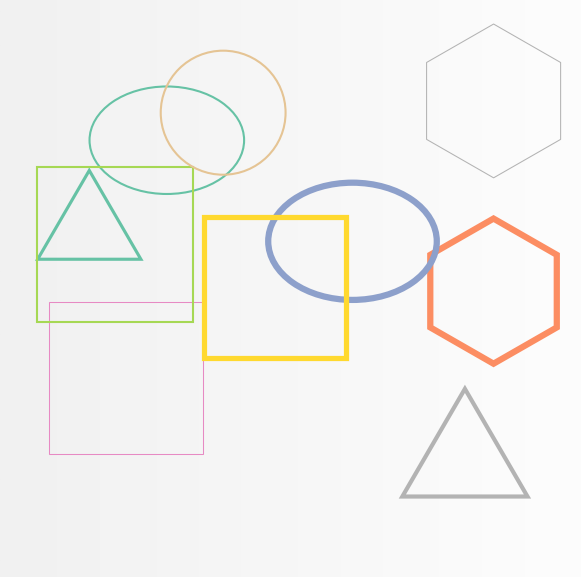[{"shape": "oval", "thickness": 1, "radius": 0.66, "center": [0.287, 0.756]}, {"shape": "triangle", "thickness": 1.5, "radius": 0.51, "center": [0.154, 0.601]}, {"shape": "hexagon", "thickness": 3, "radius": 0.63, "center": [0.849, 0.495]}, {"shape": "oval", "thickness": 3, "radius": 0.73, "center": [0.606, 0.581]}, {"shape": "square", "thickness": 0.5, "radius": 0.66, "center": [0.217, 0.345]}, {"shape": "square", "thickness": 1, "radius": 0.67, "center": [0.197, 0.575]}, {"shape": "square", "thickness": 2.5, "radius": 0.61, "center": [0.473, 0.501]}, {"shape": "circle", "thickness": 1, "radius": 0.54, "center": [0.384, 0.804]}, {"shape": "triangle", "thickness": 2, "radius": 0.62, "center": [0.8, 0.202]}, {"shape": "hexagon", "thickness": 0.5, "radius": 0.67, "center": [0.849, 0.824]}]